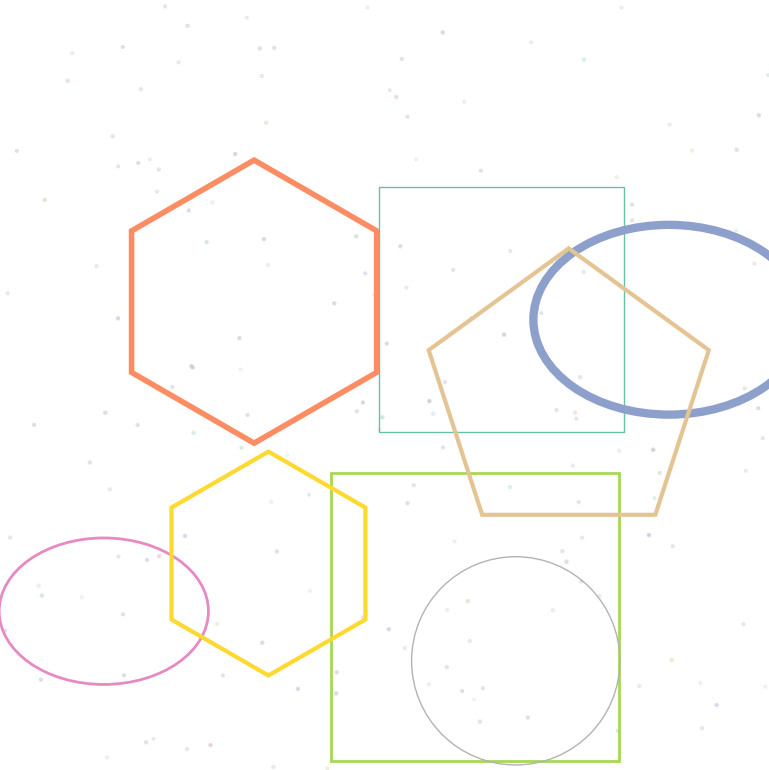[{"shape": "square", "thickness": 0.5, "radius": 0.8, "center": [0.651, 0.598]}, {"shape": "hexagon", "thickness": 2, "radius": 0.92, "center": [0.33, 0.608]}, {"shape": "oval", "thickness": 3, "radius": 0.88, "center": [0.869, 0.585]}, {"shape": "oval", "thickness": 1, "radius": 0.68, "center": [0.135, 0.206]}, {"shape": "square", "thickness": 1, "radius": 0.93, "center": [0.617, 0.198]}, {"shape": "hexagon", "thickness": 1.5, "radius": 0.73, "center": [0.349, 0.268]}, {"shape": "pentagon", "thickness": 1.5, "radius": 0.96, "center": [0.739, 0.486]}, {"shape": "circle", "thickness": 0.5, "radius": 0.68, "center": [0.67, 0.142]}]